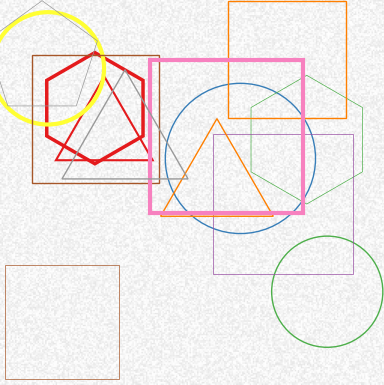[{"shape": "triangle", "thickness": 1.5, "radius": 0.73, "center": [0.271, 0.656]}, {"shape": "hexagon", "thickness": 2.5, "radius": 0.72, "center": [0.246, 0.719]}, {"shape": "circle", "thickness": 1, "radius": 0.98, "center": [0.624, 0.588]}, {"shape": "hexagon", "thickness": 0.5, "radius": 0.84, "center": [0.797, 0.637]}, {"shape": "circle", "thickness": 1, "radius": 0.72, "center": [0.85, 0.242]}, {"shape": "square", "thickness": 0.5, "radius": 0.91, "center": [0.736, 0.47]}, {"shape": "square", "thickness": 1, "radius": 0.76, "center": [0.745, 0.846]}, {"shape": "triangle", "thickness": 1, "radius": 0.85, "center": [0.563, 0.523]}, {"shape": "circle", "thickness": 3, "radius": 0.73, "center": [0.124, 0.823]}, {"shape": "square", "thickness": 1, "radius": 0.83, "center": [0.248, 0.691]}, {"shape": "square", "thickness": 0.5, "radius": 0.74, "center": [0.162, 0.165]}, {"shape": "square", "thickness": 3, "radius": 0.99, "center": [0.588, 0.645]}, {"shape": "pentagon", "thickness": 0.5, "radius": 0.76, "center": [0.109, 0.847]}, {"shape": "triangle", "thickness": 1, "radius": 0.95, "center": [0.325, 0.63]}]